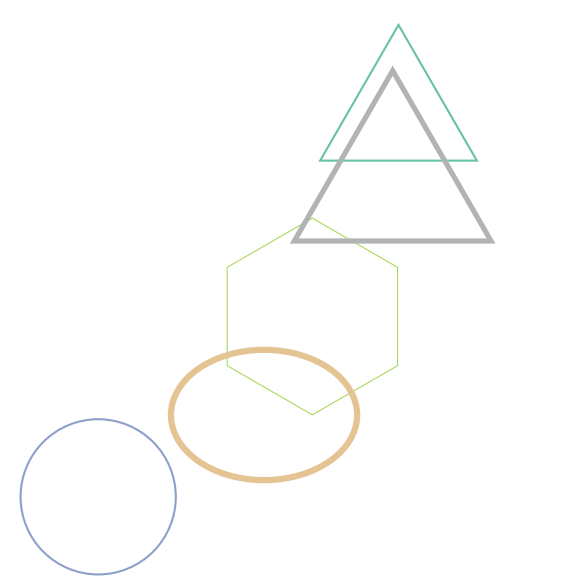[{"shape": "triangle", "thickness": 1, "radius": 0.78, "center": [0.69, 0.799]}, {"shape": "circle", "thickness": 1, "radius": 0.67, "center": [0.17, 0.139]}, {"shape": "hexagon", "thickness": 0.5, "radius": 0.85, "center": [0.541, 0.451]}, {"shape": "oval", "thickness": 3, "radius": 0.81, "center": [0.457, 0.281]}, {"shape": "triangle", "thickness": 2.5, "radius": 0.98, "center": [0.68, 0.68]}]